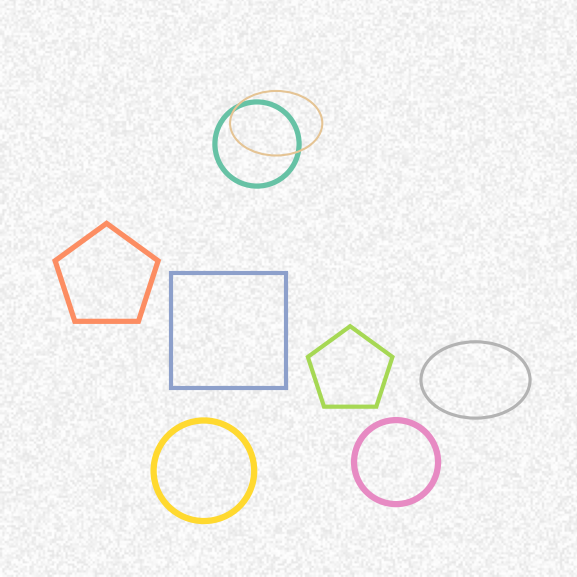[{"shape": "circle", "thickness": 2.5, "radius": 0.36, "center": [0.445, 0.75]}, {"shape": "pentagon", "thickness": 2.5, "radius": 0.47, "center": [0.185, 0.519]}, {"shape": "square", "thickness": 2, "radius": 0.5, "center": [0.396, 0.428]}, {"shape": "circle", "thickness": 3, "radius": 0.36, "center": [0.686, 0.199]}, {"shape": "pentagon", "thickness": 2, "radius": 0.39, "center": [0.606, 0.357]}, {"shape": "circle", "thickness": 3, "radius": 0.44, "center": [0.353, 0.184]}, {"shape": "oval", "thickness": 1, "radius": 0.4, "center": [0.478, 0.786]}, {"shape": "oval", "thickness": 1.5, "radius": 0.47, "center": [0.823, 0.341]}]